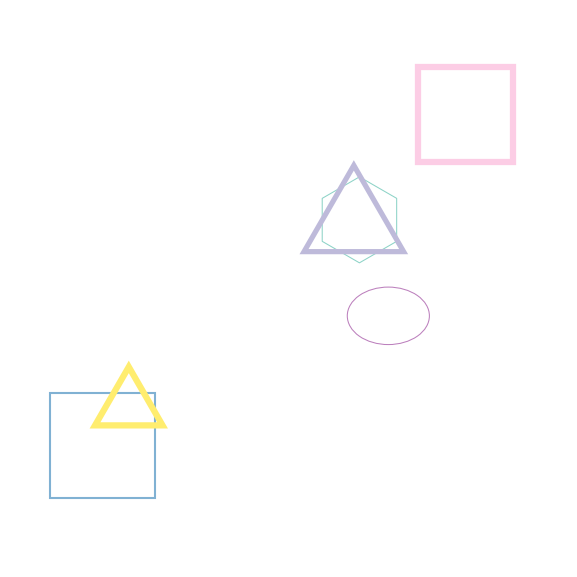[{"shape": "hexagon", "thickness": 0.5, "radius": 0.37, "center": [0.622, 0.618]}, {"shape": "triangle", "thickness": 2.5, "radius": 0.5, "center": [0.613, 0.613]}, {"shape": "square", "thickness": 1, "radius": 0.46, "center": [0.177, 0.228]}, {"shape": "square", "thickness": 3, "radius": 0.41, "center": [0.806, 0.8]}, {"shape": "oval", "thickness": 0.5, "radius": 0.36, "center": [0.672, 0.452]}, {"shape": "triangle", "thickness": 3, "radius": 0.34, "center": [0.223, 0.296]}]